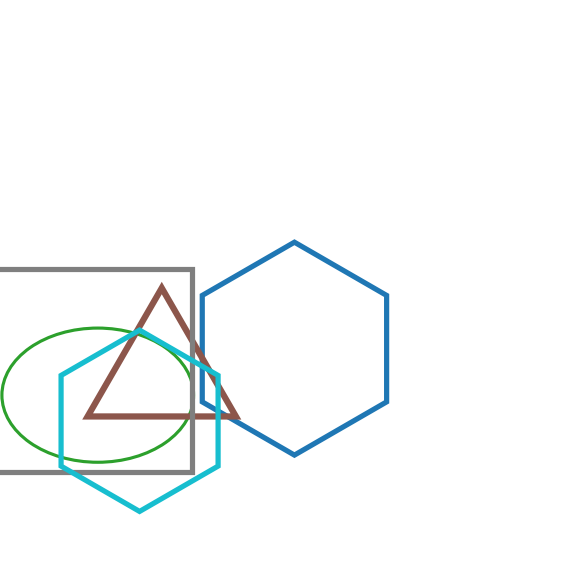[{"shape": "hexagon", "thickness": 2.5, "radius": 0.92, "center": [0.51, 0.395]}, {"shape": "oval", "thickness": 1.5, "radius": 0.83, "center": [0.169, 0.315]}, {"shape": "triangle", "thickness": 3, "radius": 0.74, "center": [0.28, 0.352]}, {"shape": "square", "thickness": 2.5, "radius": 0.88, "center": [0.157, 0.358]}, {"shape": "hexagon", "thickness": 2.5, "radius": 0.78, "center": [0.242, 0.271]}]